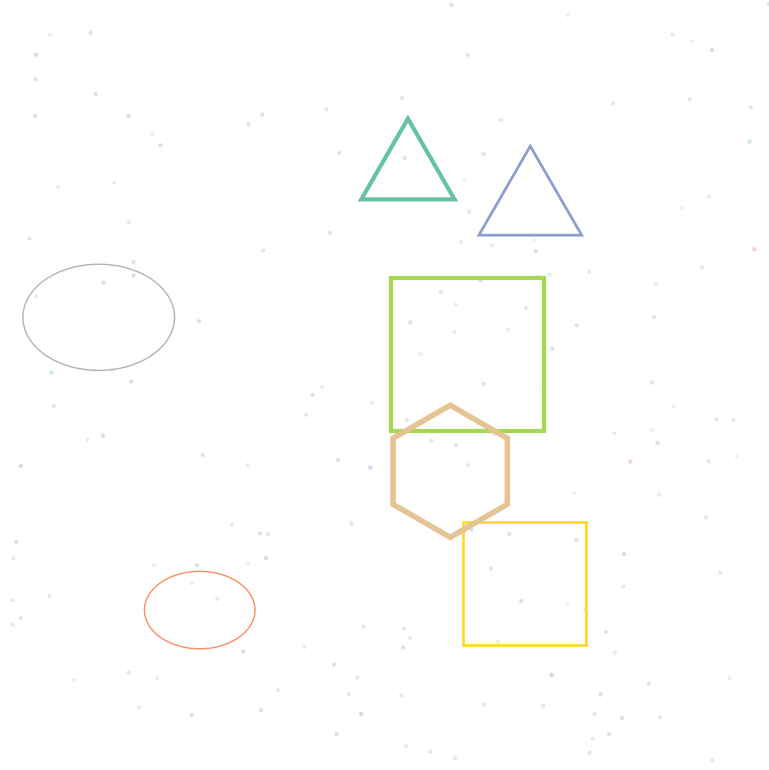[{"shape": "triangle", "thickness": 1.5, "radius": 0.35, "center": [0.53, 0.776]}, {"shape": "oval", "thickness": 0.5, "radius": 0.36, "center": [0.259, 0.208]}, {"shape": "triangle", "thickness": 1, "radius": 0.39, "center": [0.689, 0.733]}, {"shape": "square", "thickness": 1.5, "radius": 0.5, "center": [0.607, 0.54]}, {"shape": "square", "thickness": 1, "radius": 0.4, "center": [0.682, 0.242]}, {"shape": "hexagon", "thickness": 2, "radius": 0.43, "center": [0.585, 0.388]}, {"shape": "oval", "thickness": 0.5, "radius": 0.49, "center": [0.128, 0.588]}]